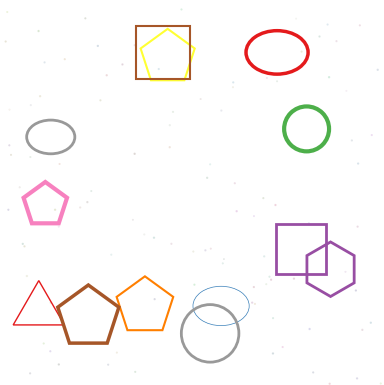[{"shape": "oval", "thickness": 2.5, "radius": 0.4, "center": [0.72, 0.864]}, {"shape": "triangle", "thickness": 1, "radius": 0.38, "center": [0.101, 0.194]}, {"shape": "oval", "thickness": 0.5, "radius": 0.37, "center": [0.574, 0.205]}, {"shape": "circle", "thickness": 3, "radius": 0.29, "center": [0.796, 0.665]}, {"shape": "square", "thickness": 2, "radius": 0.32, "center": [0.783, 0.354]}, {"shape": "hexagon", "thickness": 2, "radius": 0.35, "center": [0.859, 0.301]}, {"shape": "pentagon", "thickness": 1.5, "radius": 0.39, "center": [0.376, 0.205]}, {"shape": "pentagon", "thickness": 1.5, "radius": 0.37, "center": [0.436, 0.851]}, {"shape": "square", "thickness": 1.5, "radius": 0.35, "center": [0.424, 0.863]}, {"shape": "pentagon", "thickness": 2.5, "radius": 0.42, "center": [0.229, 0.176]}, {"shape": "pentagon", "thickness": 3, "radius": 0.3, "center": [0.118, 0.468]}, {"shape": "circle", "thickness": 2, "radius": 0.37, "center": [0.546, 0.134]}, {"shape": "oval", "thickness": 2, "radius": 0.31, "center": [0.132, 0.644]}]